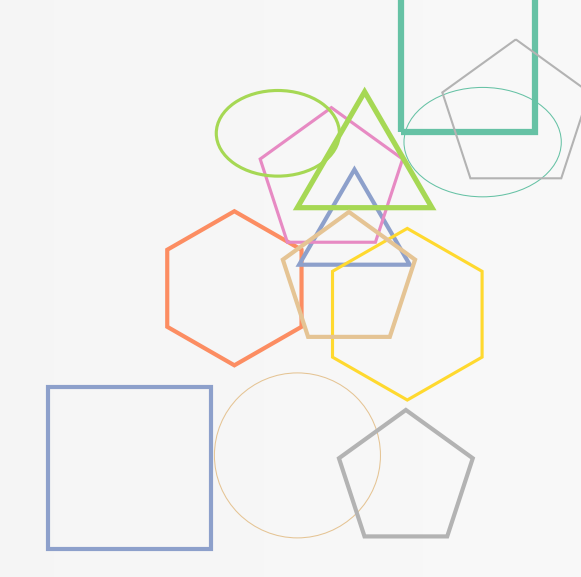[{"shape": "square", "thickness": 3, "radius": 0.58, "center": [0.806, 0.886]}, {"shape": "oval", "thickness": 0.5, "radius": 0.68, "center": [0.83, 0.753]}, {"shape": "hexagon", "thickness": 2, "radius": 0.67, "center": [0.403, 0.5]}, {"shape": "triangle", "thickness": 2, "radius": 0.55, "center": [0.61, 0.596]}, {"shape": "square", "thickness": 2, "radius": 0.7, "center": [0.222, 0.189]}, {"shape": "pentagon", "thickness": 1.5, "radius": 0.64, "center": [0.57, 0.684]}, {"shape": "oval", "thickness": 1.5, "radius": 0.53, "center": [0.478, 0.768]}, {"shape": "triangle", "thickness": 2.5, "radius": 0.67, "center": [0.627, 0.706]}, {"shape": "hexagon", "thickness": 1.5, "radius": 0.74, "center": [0.701, 0.455]}, {"shape": "pentagon", "thickness": 2, "radius": 0.6, "center": [0.6, 0.513]}, {"shape": "circle", "thickness": 0.5, "radius": 0.71, "center": [0.512, 0.211]}, {"shape": "pentagon", "thickness": 1, "radius": 0.66, "center": [0.887, 0.798]}, {"shape": "pentagon", "thickness": 2, "radius": 0.61, "center": [0.698, 0.168]}]